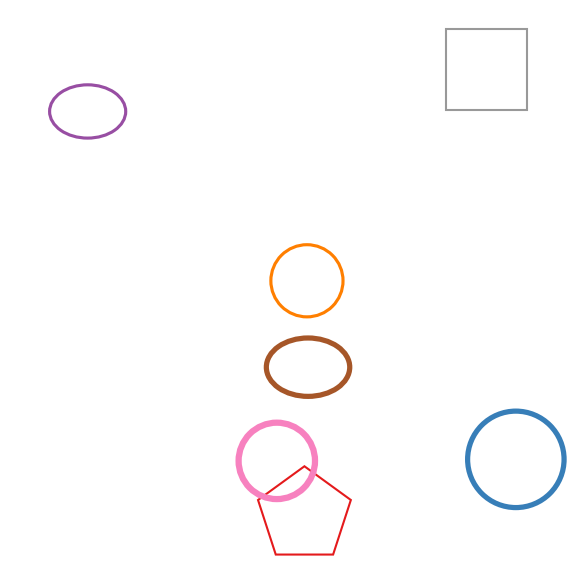[{"shape": "pentagon", "thickness": 1, "radius": 0.42, "center": [0.527, 0.107]}, {"shape": "circle", "thickness": 2.5, "radius": 0.42, "center": [0.893, 0.204]}, {"shape": "oval", "thickness": 1.5, "radius": 0.33, "center": [0.152, 0.806]}, {"shape": "circle", "thickness": 1.5, "radius": 0.31, "center": [0.532, 0.513]}, {"shape": "oval", "thickness": 2.5, "radius": 0.36, "center": [0.533, 0.363]}, {"shape": "circle", "thickness": 3, "radius": 0.33, "center": [0.479, 0.201]}, {"shape": "square", "thickness": 1, "radius": 0.35, "center": [0.842, 0.879]}]